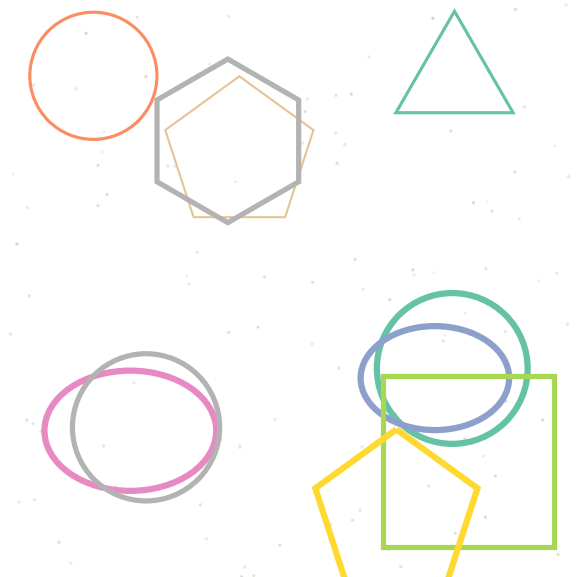[{"shape": "triangle", "thickness": 1.5, "radius": 0.59, "center": [0.787, 0.863]}, {"shape": "circle", "thickness": 3, "radius": 0.65, "center": [0.783, 0.361]}, {"shape": "circle", "thickness": 1.5, "radius": 0.55, "center": [0.162, 0.868]}, {"shape": "oval", "thickness": 3, "radius": 0.64, "center": [0.753, 0.344]}, {"shape": "oval", "thickness": 3, "radius": 0.74, "center": [0.226, 0.253]}, {"shape": "square", "thickness": 2.5, "radius": 0.74, "center": [0.811, 0.2]}, {"shape": "pentagon", "thickness": 3, "radius": 0.74, "center": [0.686, 0.108]}, {"shape": "pentagon", "thickness": 1, "radius": 0.67, "center": [0.414, 0.732]}, {"shape": "hexagon", "thickness": 2.5, "radius": 0.71, "center": [0.395, 0.755]}, {"shape": "circle", "thickness": 2.5, "radius": 0.64, "center": [0.253, 0.259]}]